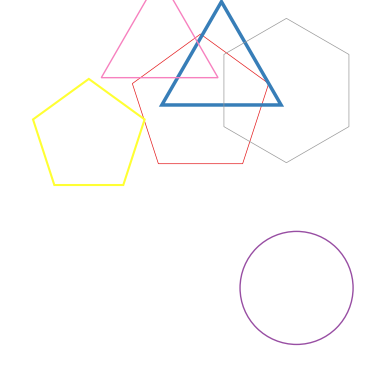[{"shape": "pentagon", "thickness": 0.5, "radius": 0.93, "center": [0.521, 0.725]}, {"shape": "triangle", "thickness": 2.5, "radius": 0.89, "center": [0.575, 0.817]}, {"shape": "circle", "thickness": 1, "radius": 0.73, "center": [0.77, 0.252]}, {"shape": "pentagon", "thickness": 1.5, "radius": 0.76, "center": [0.231, 0.643]}, {"shape": "triangle", "thickness": 1, "radius": 0.88, "center": [0.415, 0.886]}, {"shape": "hexagon", "thickness": 0.5, "radius": 0.94, "center": [0.744, 0.765]}]